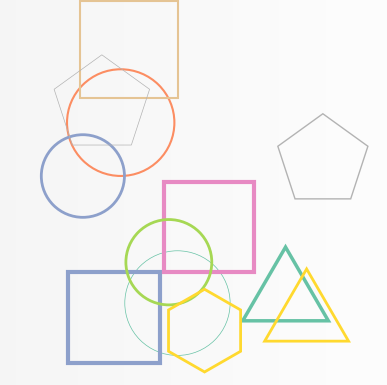[{"shape": "circle", "thickness": 0.5, "radius": 0.68, "center": [0.458, 0.213]}, {"shape": "triangle", "thickness": 2.5, "radius": 0.64, "center": [0.737, 0.231]}, {"shape": "circle", "thickness": 1.5, "radius": 0.69, "center": [0.311, 0.682]}, {"shape": "circle", "thickness": 2, "radius": 0.54, "center": [0.214, 0.543]}, {"shape": "square", "thickness": 3, "radius": 0.59, "center": [0.295, 0.176]}, {"shape": "square", "thickness": 3, "radius": 0.58, "center": [0.54, 0.41]}, {"shape": "circle", "thickness": 2, "radius": 0.55, "center": [0.436, 0.319]}, {"shape": "triangle", "thickness": 2, "radius": 0.63, "center": [0.791, 0.176]}, {"shape": "hexagon", "thickness": 2, "radius": 0.54, "center": [0.528, 0.141]}, {"shape": "square", "thickness": 1.5, "radius": 0.63, "center": [0.332, 0.871]}, {"shape": "pentagon", "thickness": 1, "radius": 0.61, "center": [0.833, 0.582]}, {"shape": "pentagon", "thickness": 0.5, "radius": 0.65, "center": [0.263, 0.728]}]